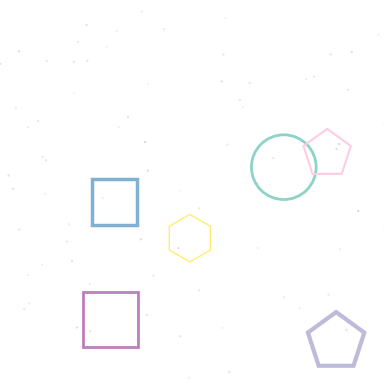[{"shape": "circle", "thickness": 2, "radius": 0.42, "center": [0.737, 0.566]}, {"shape": "pentagon", "thickness": 3, "radius": 0.39, "center": [0.873, 0.112]}, {"shape": "square", "thickness": 2.5, "radius": 0.3, "center": [0.298, 0.475]}, {"shape": "pentagon", "thickness": 1.5, "radius": 0.32, "center": [0.85, 0.601]}, {"shape": "square", "thickness": 2, "radius": 0.36, "center": [0.287, 0.171]}, {"shape": "hexagon", "thickness": 1, "radius": 0.31, "center": [0.493, 0.381]}]